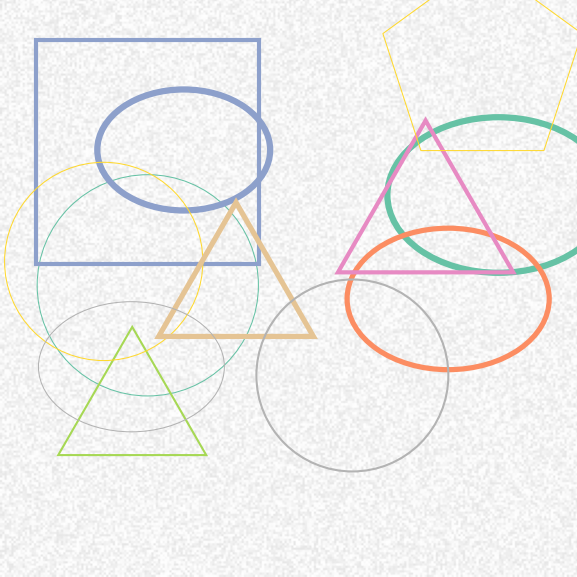[{"shape": "circle", "thickness": 0.5, "radius": 0.96, "center": [0.256, 0.505]}, {"shape": "oval", "thickness": 3, "radius": 0.96, "center": [0.863, 0.661]}, {"shape": "oval", "thickness": 2.5, "radius": 0.87, "center": [0.776, 0.481]}, {"shape": "square", "thickness": 2, "radius": 0.97, "center": [0.256, 0.736]}, {"shape": "oval", "thickness": 3, "radius": 0.75, "center": [0.318, 0.739]}, {"shape": "triangle", "thickness": 2, "radius": 0.88, "center": [0.737, 0.615]}, {"shape": "triangle", "thickness": 1, "radius": 0.74, "center": [0.229, 0.285]}, {"shape": "circle", "thickness": 0.5, "radius": 0.86, "center": [0.18, 0.546]}, {"shape": "pentagon", "thickness": 0.5, "radius": 0.91, "center": [0.835, 0.885]}, {"shape": "triangle", "thickness": 2.5, "radius": 0.77, "center": [0.409, 0.494]}, {"shape": "oval", "thickness": 0.5, "radius": 0.8, "center": [0.228, 0.364]}, {"shape": "circle", "thickness": 1, "radius": 0.83, "center": [0.61, 0.349]}]